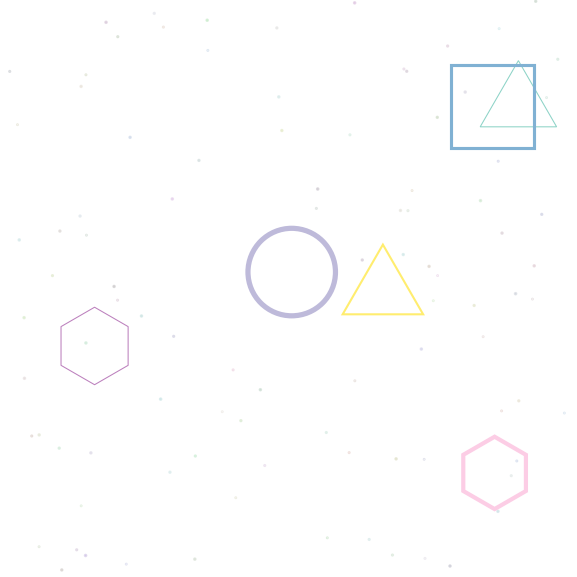[{"shape": "triangle", "thickness": 0.5, "radius": 0.38, "center": [0.898, 0.818]}, {"shape": "circle", "thickness": 2.5, "radius": 0.38, "center": [0.505, 0.528]}, {"shape": "square", "thickness": 1.5, "radius": 0.36, "center": [0.853, 0.814]}, {"shape": "hexagon", "thickness": 2, "radius": 0.31, "center": [0.856, 0.18]}, {"shape": "hexagon", "thickness": 0.5, "radius": 0.34, "center": [0.164, 0.4]}, {"shape": "triangle", "thickness": 1, "radius": 0.4, "center": [0.663, 0.495]}]